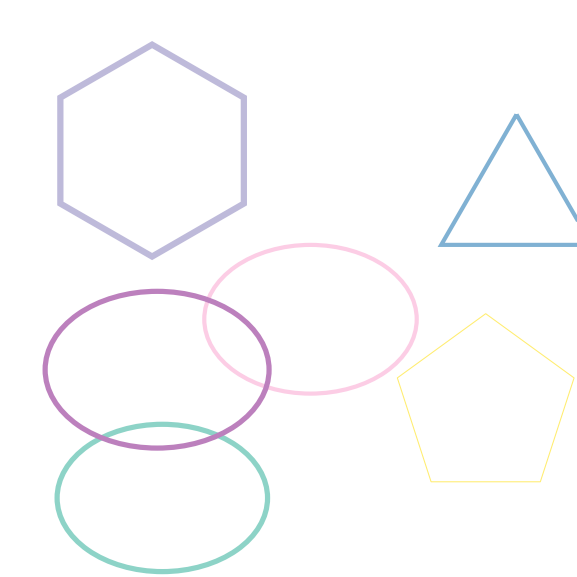[{"shape": "oval", "thickness": 2.5, "radius": 0.91, "center": [0.281, 0.137]}, {"shape": "hexagon", "thickness": 3, "radius": 0.92, "center": [0.263, 0.738]}, {"shape": "triangle", "thickness": 2, "radius": 0.75, "center": [0.894, 0.65]}, {"shape": "oval", "thickness": 2, "radius": 0.92, "center": [0.538, 0.446]}, {"shape": "oval", "thickness": 2.5, "radius": 0.97, "center": [0.272, 0.359]}, {"shape": "pentagon", "thickness": 0.5, "radius": 0.8, "center": [0.841, 0.295]}]